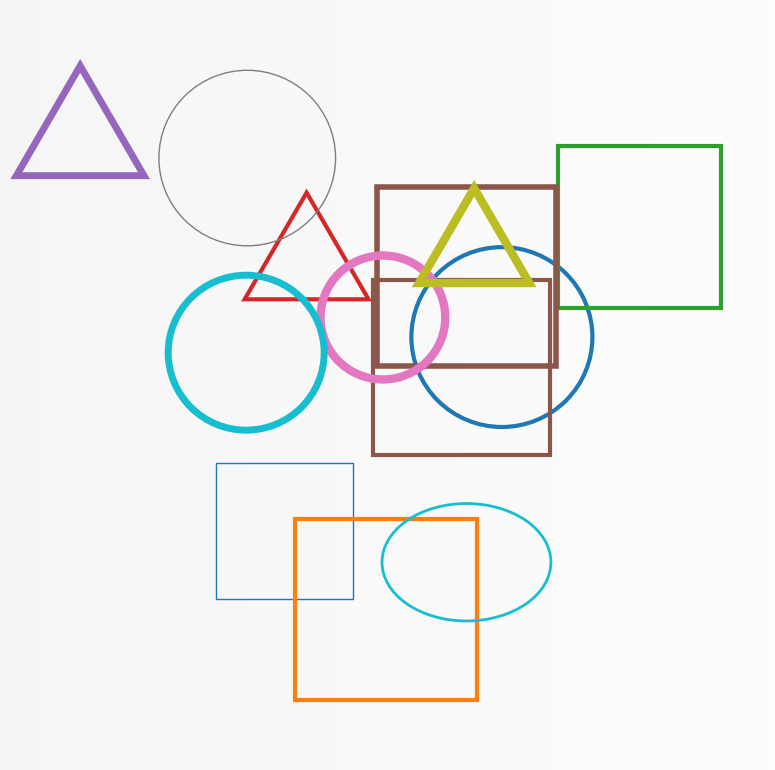[{"shape": "square", "thickness": 0.5, "radius": 0.44, "center": [0.367, 0.31]}, {"shape": "circle", "thickness": 1.5, "radius": 0.58, "center": [0.648, 0.562]}, {"shape": "square", "thickness": 1.5, "radius": 0.59, "center": [0.498, 0.208]}, {"shape": "square", "thickness": 1.5, "radius": 0.53, "center": [0.825, 0.705]}, {"shape": "triangle", "thickness": 1.5, "radius": 0.46, "center": [0.396, 0.657]}, {"shape": "triangle", "thickness": 2.5, "radius": 0.48, "center": [0.103, 0.819]}, {"shape": "square", "thickness": 1.5, "radius": 0.57, "center": [0.596, 0.523]}, {"shape": "square", "thickness": 2, "radius": 0.58, "center": [0.602, 0.641]}, {"shape": "circle", "thickness": 3, "radius": 0.4, "center": [0.494, 0.588]}, {"shape": "circle", "thickness": 0.5, "radius": 0.57, "center": [0.319, 0.795]}, {"shape": "triangle", "thickness": 3, "radius": 0.41, "center": [0.612, 0.673]}, {"shape": "oval", "thickness": 1, "radius": 0.54, "center": [0.602, 0.27]}, {"shape": "circle", "thickness": 2.5, "radius": 0.5, "center": [0.318, 0.542]}]